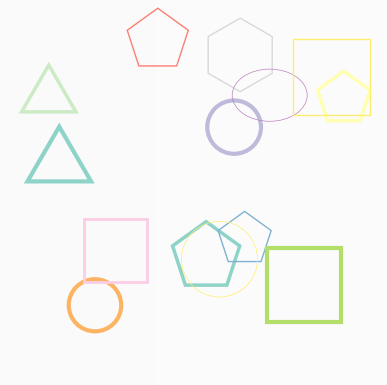[{"shape": "triangle", "thickness": 3, "radius": 0.47, "center": [0.153, 0.576]}, {"shape": "pentagon", "thickness": 2.5, "radius": 0.46, "center": [0.532, 0.333]}, {"shape": "pentagon", "thickness": 2.5, "radius": 0.36, "center": [0.887, 0.744]}, {"shape": "circle", "thickness": 3, "radius": 0.35, "center": [0.604, 0.67]}, {"shape": "pentagon", "thickness": 1, "radius": 0.41, "center": [0.407, 0.896]}, {"shape": "pentagon", "thickness": 1, "radius": 0.36, "center": [0.631, 0.379]}, {"shape": "circle", "thickness": 3, "radius": 0.34, "center": [0.245, 0.207]}, {"shape": "square", "thickness": 3, "radius": 0.48, "center": [0.785, 0.259]}, {"shape": "square", "thickness": 2, "radius": 0.41, "center": [0.299, 0.349]}, {"shape": "hexagon", "thickness": 1, "radius": 0.48, "center": [0.62, 0.857]}, {"shape": "oval", "thickness": 0.5, "radius": 0.48, "center": [0.696, 0.753]}, {"shape": "triangle", "thickness": 2.5, "radius": 0.4, "center": [0.126, 0.75]}, {"shape": "circle", "thickness": 0.5, "radius": 0.49, "center": [0.566, 0.327]}, {"shape": "square", "thickness": 1, "radius": 0.49, "center": [0.855, 0.799]}]